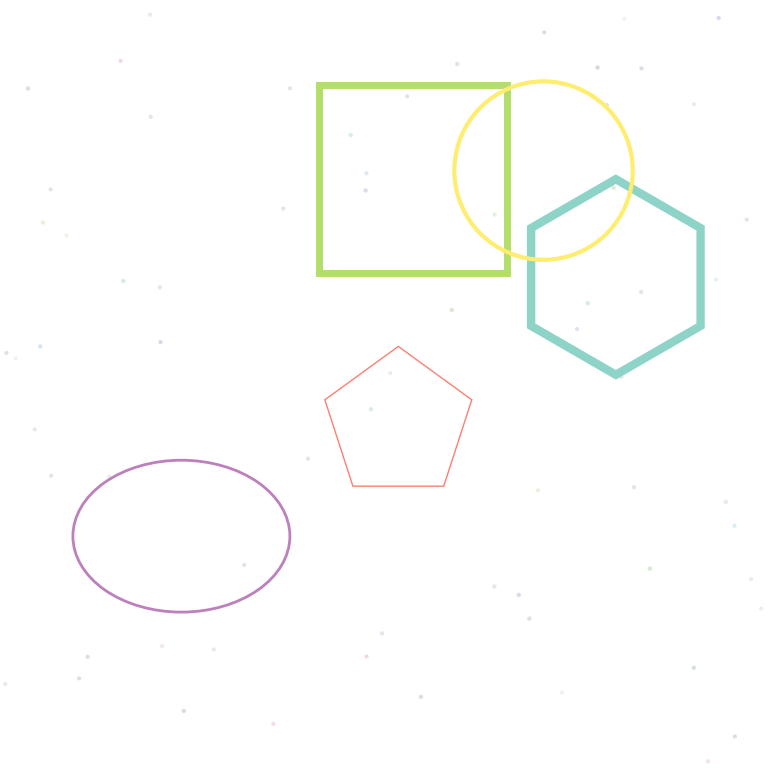[{"shape": "hexagon", "thickness": 3, "radius": 0.64, "center": [0.8, 0.64]}, {"shape": "pentagon", "thickness": 0.5, "radius": 0.5, "center": [0.517, 0.45]}, {"shape": "square", "thickness": 2.5, "radius": 0.61, "center": [0.536, 0.767]}, {"shape": "oval", "thickness": 1, "radius": 0.7, "center": [0.236, 0.304]}, {"shape": "circle", "thickness": 1.5, "radius": 0.58, "center": [0.706, 0.778]}]